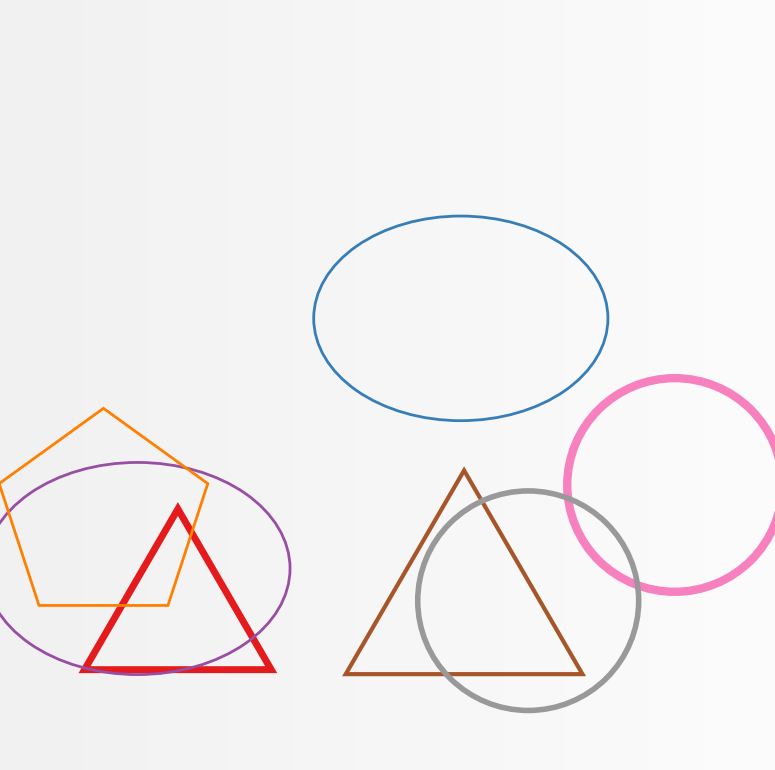[{"shape": "triangle", "thickness": 2.5, "radius": 0.7, "center": [0.23, 0.2]}, {"shape": "oval", "thickness": 1, "radius": 0.95, "center": [0.595, 0.587]}, {"shape": "oval", "thickness": 1, "radius": 0.98, "center": [0.177, 0.262]}, {"shape": "pentagon", "thickness": 1, "radius": 0.71, "center": [0.134, 0.328]}, {"shape": "triangle", "thickness": 1.5, "radius": 0.88, "center": [0.599, 0.213]}, {"shape": "circle", "thickness": 3, "radius": 0.69, "center": [0.871, 0.37]}, {"shape": "circle", "thickness": 2, "radius": 0.71, "center": [0.682, 0.22]}]